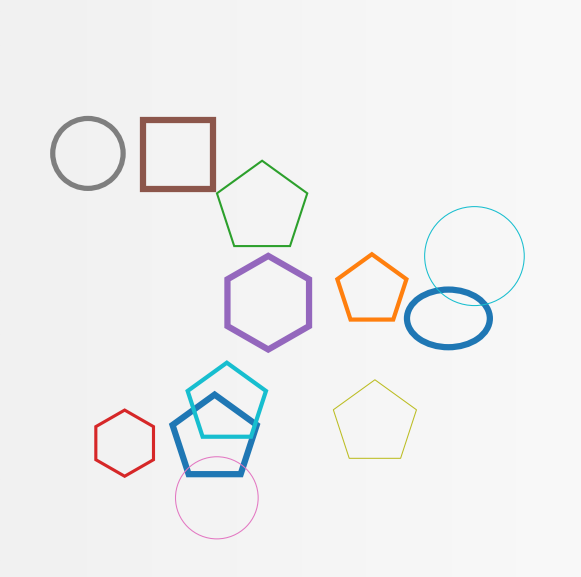[{"shape": "pentagon", "thickness": 3, "radius": 0.38, "center": [0.369, 0.24]}, {"shape": "oval", "thickness": 3, "radius": 0.36, "center": [0.771, 0.448]}, {"shape": "pentagon", "thickness": 2, "radius": 0.31, "center": [0.64, 0.496]}, {"shape": "pentagon", "thickness": 1, "radius": 0.41, "center": [0.451, 0.639]}, {"shape": "hexagon", "thickness": 1.5, "radius": 0.29, "center": [0.214, 0.232]}, {"shape": "hexagon", "thickness": 3, "radius": 0.41, "center": [0.462, 0.475]}, {"shape": "square", "thickness": 3, "radius": 0.3, "center": [0.306, 0.731]}, {"shape": "circle", "thickness": 0.5, "radius": 0.36, "center": [0.373, 0.137]}, {"shape": "circle", "thickness": 2.5, "radius": 0.3, "center": [0.151, 0.733]}, {"shape": "pentagon", "thickness": 0.5, "radius": 0.38, "center": [0.645, 0.266]}, {"shape": "pentagon", "thickness": 2, "radius": 0.35, "center": [0.39, 0.3]}, {"shape": "circle", "thickness": 0.5, "radius": 0.43, "center": [0.816, 0.556]}]